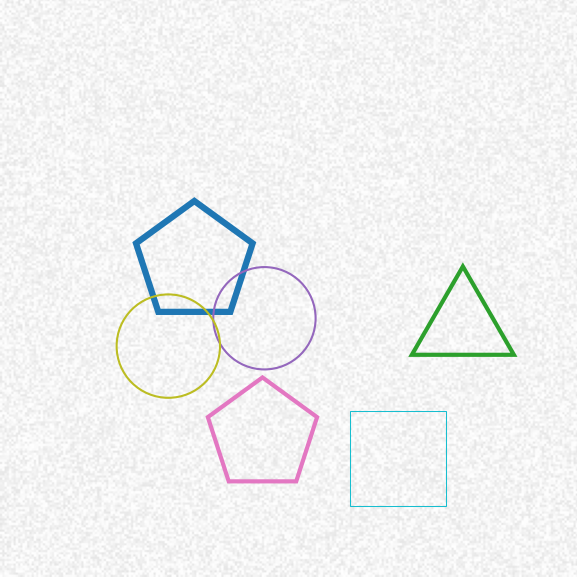[{"shape": "pentagon", "thickness": 3, "radius": 0.53, "center": [0.336, 0.545]}, {"shape": "triangle", "thickness": 2, "radius": 0.51, "center": [0.802, 0.436]}, {"shape": "circle", "thickness": 1, "radius": 0.44, "center": [0.458, 0.448]}, {"shape": "pentagon", "thickness": 2, "radius": 0.5, "center": [0.454, 0.246]}, {"shape": "circle", "thickness": 1, "radius": 0.45, "center": [0.291, 0.4]}, {"shape": "square", "thickness": 0.5, "radius": 0.41, "center": [0.689, 0.205]}]